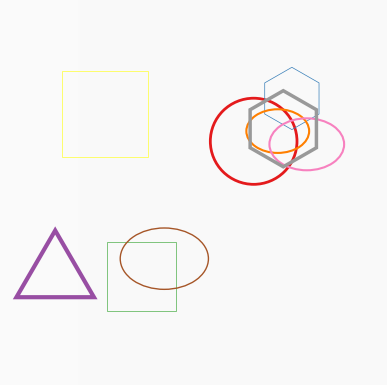[{"shape": "circle", "thickness": 2, "radius": 0.56, "center": [0.655, 0.633]}, {"shape": "hexagon", "thickness": 0.5, "radius": 0.4, "center": [0.753, 0.744]}, {"shape": "square", "thickness": 0.5, "radius": 0.44, "center": [0.365, 0.282]}, {"shape": "triangle", "thickness": 3, "radius": 0.58, "center": [0.142, 0.286]}, {"shape": "oval", "thickness": 1.5, "radius": 0.41, "center": [0.717, 0.66]}, {"shape": "square", "thickness": 0.5, "radius": 0.56, "center": [0.271, 0.704]}, {"shape": "oval", "thickness": 1, "radius": 0.57, "center": [0.424, 0.328]}, {"shape": "oval", "thickness": 1.5, "radius": 0.48, "center": [0.792, 0.625]}, {"shape": "hexagon", "thickness": 2.5, "radius": 0.49, "center": [0.731, 0.666]}]